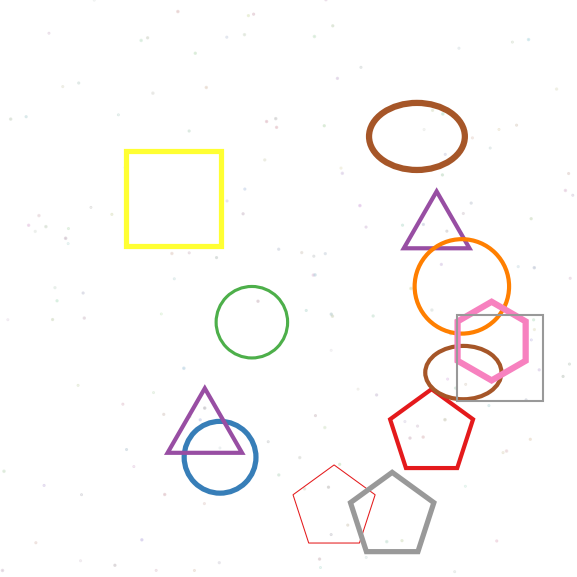[{"shape": "pentagon", "thickness": 2, "radius": 0.38, "center": [0.747, 0.25]}, {"shape": "pentagon", "thickness": 0.5, "radius": 0.37, "center": [0.579, 0.119]}, {"shape": "circle", "thickness": 2.5, "radius": 0.31, "center": [0.381, 0.207]}, {"shape": "circle", "thickness": 1.5, "radius": 0.31, "center": [0.436, 0.441]}, {"shape": "triangle", "thickness": 2, "radius": 0.33, "center": [0.756, 0.602]}, {"shape": "triangle", "thickness": 2, "radius": 0.37, "center": [0.355, 0.252]}, {"shape": "circle", "thickness": 2, "radius": 0.41, "center": [0.8, 0.503]}, {"shape": "square", "thickness": 2.5, "radius": 0.41, "center": [0.301, 0.656]}, {"shape": "oval", "thickness": 2, "radius": 0.33, "center": [0.802, 0.354]}, {"shape": "oval", "thickness": 3, "radius": 0.41, "center": [0.722, 0.763]}, {"shape": "hexagon", "thickness": 3, "radius": 0.34, "center": [0.851, 0.409]}, {"shape": "pentagon", "thickness": 2.5, "radius": 0.38, "center": [0.679, 0.105]}, {"shape": "square", "thickness": 1, "radius": 0.37, "center": [0.866, 0.379]}]